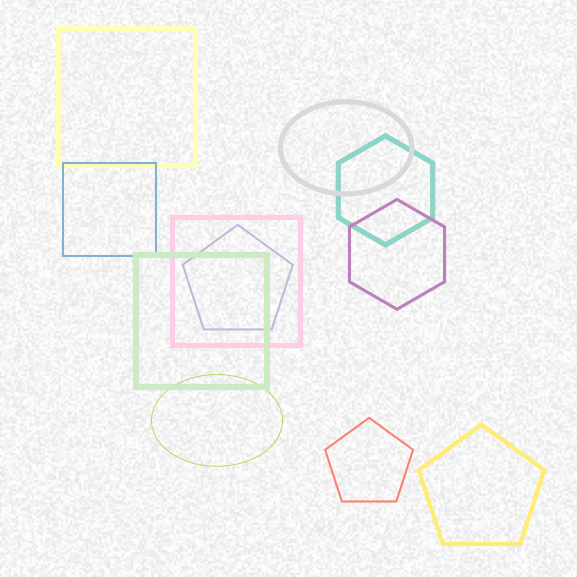[{"shape": "hexagon", "thickness": 2.5, "radius": 0.47, "center": [0.668, 0.669]}, {"shape": "square", "thickness": 2.5, "radius": 0.59, "center": [0.219, 0.832]}, {"shape": "pentagon", "thickness": 1, "radius": 0.5, "center": [0.412, 0.51]}, {"shape": "pentagon", "thickness": 1, "radius": 0.4, "center": [0.639, 0.196]}, {"shape": "square", "thickness": 1, "radius": 0.4, "center": [0.189, 0.637]}, {"shape": "oval", "thickness": 0.5, "radius": 0.57, "center": [0.376, 0.271]}, {"shape": "square", "thickness": 2.5, "radius": 0.55, "center": [0.409, 0.513]}, {"shape": "oval", "thickness": 2.5, "radius": 0.57, "center": [0.6, 0.743]}, {"shape": "hexagon", "thickness": 1.5, "radius": 0.48, "center": [0.687, 0.559]}, {"shape": "square", "thickness": 3, "radius": 0.57, "center": [0.348, 0.443]}, {"shape": "pentagon", "thickness": 2, "radius": 0.57, "center": [0.834, 0.15]}]